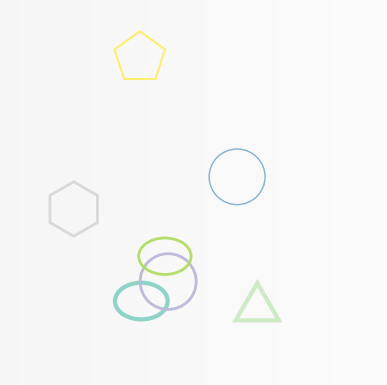[{"shape": "oval", "thickness": 3, "radius": 0.34, "center": [0.365, 0.218]}, {"shape": "circle", "thickness": 2, "radius": 0.36, "center": [0.434, 0.269]}, {"shape": "circle", "thickness": 1, "radius": 0.36, "center": [0.612, 0.541]}, {"shape": "oval", "thickness": 2, "radius": 0.34, "center": [0.426, 0.334]}, {"shape": "hexagon", "thickness": 2, "radius": 0.35, "center": [0.19, 0.457]}, {"shape": "triangle", "thickness": 3, "radius": 0.32, "center": [0.664, 0.2]}, {"shape": "pentagon", "thickness": 1.5, "radius": 0.34, "center": [0.361, 0.85]}]